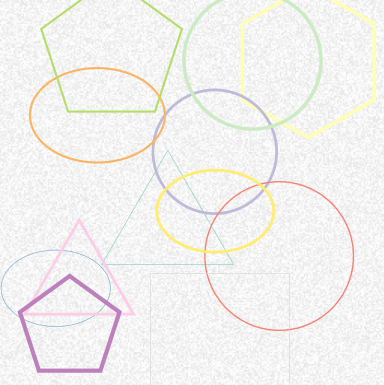[{"shape": "triangle", "thickness": 0.5, "radius": 0.99, "center": [0.436, 0.412]}, {"shape": "hexagon", "thickness": 2.5, "radius": 0.99, "center": [0.8, 0.84]}, {"shape": "circle", "thickness": 2, "radius": 0.8, "center": [0.558, 0.606]}, {"shape": "circle", "thickness": 1, "radius": 0.97, "center": [0.725, 0.335]}, {"shape": "oval", "thickness": 0.5, "radius": 0.71, "center": [0.145, 0.251]}, {"shape": "oval", "thickness": 1.5, "radius": 0.88, "center": [0.253, 0.701]}, {"shape": "pentagon", "thickness": 1.5, "radius": 0.96, "center": [0.29, 0.866]}, {"shape": "triangle", "thickness": 2, "radius": 0.82, "center": [0.206, 0.265]}, {"shape": "square", "thickness": 0.5, "radius": 0.91, "center": [0.57, 0.11]}, {"shape": "pentagon", "thickness": 3, "radius": 0.68, "center": [0.181, 0.147]}, {"shape": "circle", "thickness": 2.5, "radius": 0.89, "center": [0.656, 0.843]}, {"shape": "oval", "thickness": 2, "radius": 0.76, "center": [0.559, 0.452]}]